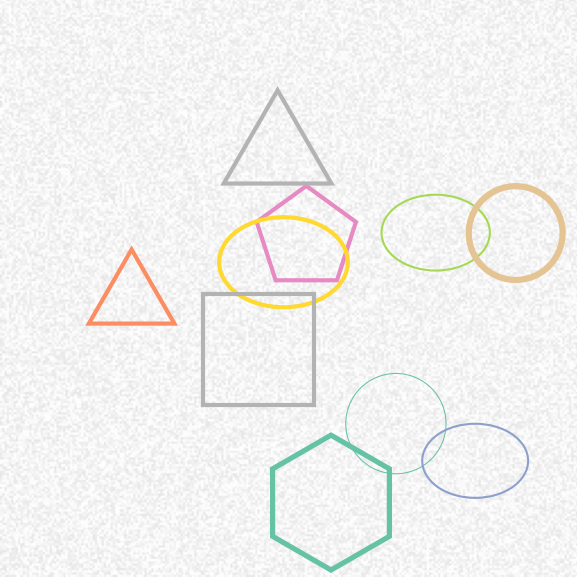[{"shape": "hexagon", "thickness": 2.5, "radius": 0.58, "center": [0.573, 0.129]}, {"shape": "circle", "thickness": 0.5, "radius": 0.43, "center": [0.686, 0.266]}, {"shape": "triangle", "thickness": 2, "radius": 0.43, "center": [0.228, 0.482]}, {"shape": "oval", "thickness": 1, "radius": 0.46, "center": [0.823, 0.201]}, {"shape": "pentagon", "thickness": 2, "radius": 0.45, "center": [0.53, 0.587]}, {"shape": "oval", "thickness": 1, "radius": 0.47, "center": [0.754, 0.596]}, {"shape": "oval", "thickness": 2, "radius": 0.56, "center": [0.491, 0.545]}, {"shape": "circle", "thickness": 3, "radius": 0.41, "center": [0.893, 0.596]}, {"shape": "triangle", "thickness": 2, "radius": 0.54, "center": [0.481, 0.735]}, {"shape": "square", "thickness": 2, "radius": 0.48, "center": [0.448, 0.394]}]